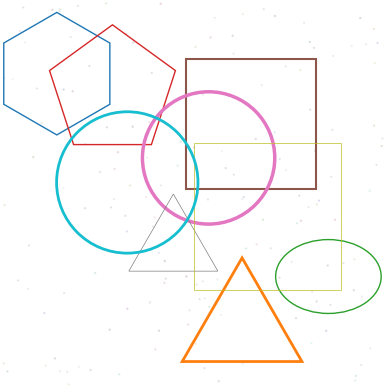[{"shape": "hexagon", "thickness": 1, "radius": 0.8, "center": [0.148, 0.809]}, {"shape": "triangle", "thickness": 2, "radius": 0.9, "center": [0.629, 0.151]}, {"shape": "oval", "thickness": 1, "radius": 0.69, "center": [0.853, 0.282]}, {"shape": "pentagon", "thickness": 1, "radius": 0.86, "center": [0.292, 0.764]}, {"shape": "square", "thickness": 1.5, "radius": 0.84, "center": [0.652, 0.678]}, {"shape": "circle", "thickness": 2.5, "radius": 0.86, "center": [0.542, 0.59]}, {"shape": "triangle", "thickness": 0.5, "radius": 0.67, "center": [0.45, 0.363]}, {"shape": "square", "thickness": 0.5, "radius": 0.96, "center": [0.696, 0.437]}, {"shape": "circle", "thickness": 2, "radius": 0.92, "center": [0.331, 0.526]}]